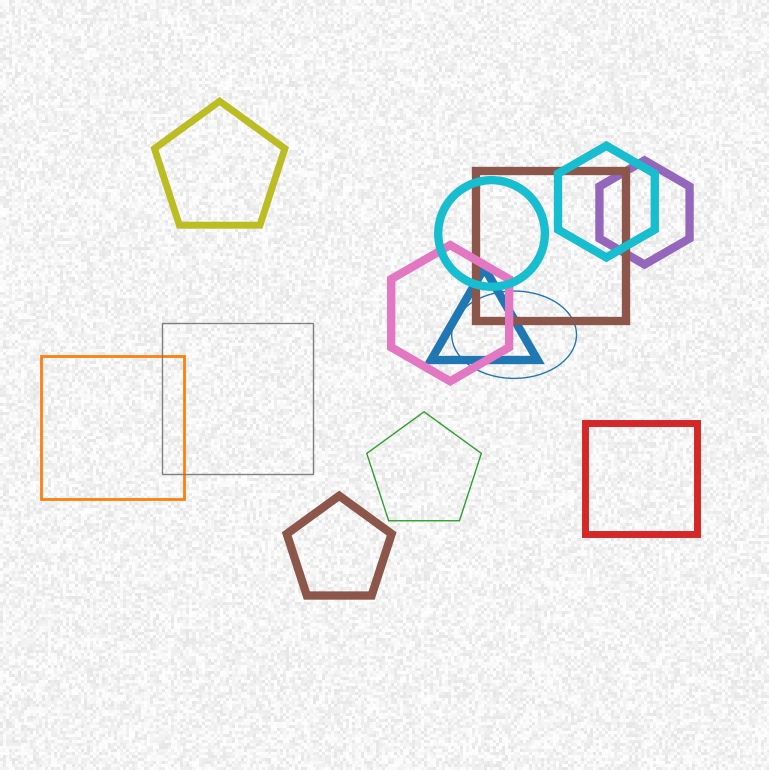[{"shape": "oval", "thickness": 0.5, "radius": 0.41, "center": [0.668, 0.565]}, {"shape": "triangle", "thickness": 3, "radius": 0.4, "center": [0.629, 0.572]}, {"shape": "square", "thickness": 1, "radius": 0.46, "center": [0.146, 0.444]}, {"shape": "pentagon", "thickness": 0.5, "radius": 0.39, "center": [0.551, 0.387]}, {"shape": "square", "thickness": 2.5, "radius": 0.36, "center": [0.832, 0.379]}, {"shape": "hexagon", "thickness": 3, "radius": 0.34, "center": [0.837, 0.724]}, {"shape": "square", "thickness": 3, "radius": 0.49, "center": [0.716, 0.681]}, {"shape": "pentagon", "thickness": 3, "radius": 0.36, "center": [0.441, 0.285]}, {"shape": "hexagon", "thickness": 3, "radius": 0.44, "center": [0.585, 0.593]}, {"shape": "square", "thickness": 0.5, "radius": 0.49, "center": [0.308, 0.483]}, {"shape": "pentagon", "thickness": 2.5, "radius": 0.45, "center": [0.285, 0.78]}, {"shape": "circle", "thickness": 3, "radius": 0.35, "center": [0.638, 0.697]}, {"shape": "hexagon", "thickness": 3, "radius": 0.36, "center": [0.788, 0.738]}]